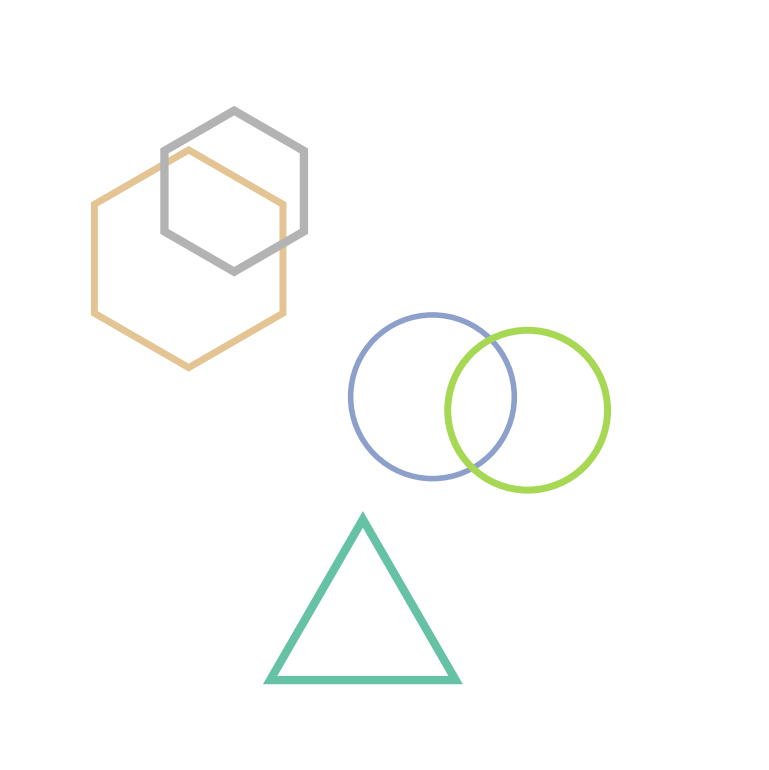[{"shape": "triangle", "thickness": 3, "radius": 0.7, "center": [0.471, 0.186]}, {"shape": "circle", "thickness": 2, "radius": 0.53, "center": [0.562, 0.485]}, {"shape": "circle", "thickness": 2.5, "radius": 0.52, "center": [0.685, 0.467]}, {"shape": "hexagon", "thickness": 2.5, "radius": 0.71, "center": [0.245, 0.664]}, {"shape": "hexagon", "thickness": 3, "radius": 0.52, "center": [0.304, 0.752]}]